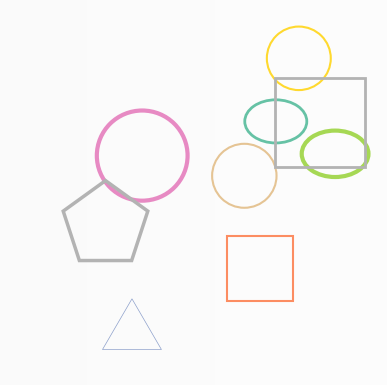[{"shape": "oval", "thickness": 2, "radius": 0.4, "center": [0.712, 0.685]}, {"shape": "square", "thickness": 1.5, "radius": 0.42, "center": [0.67, 0.302]}, {"shape": "triangle", "thickness": 0.5, "radius": 0.44, "center": [0.341, 0.136]}, {"shape": "circle", "thickness": 3, "radius": 0.59, "center": [0.367, 0.596]}, {"shape": "oval", "thickness": 3, "radius": 0.43, "center": [0.865, 0.601]}, {"shape": "circle", "thickness": 1.5, "radius": 0.41, "center": [0.771, 0.849]}, {"shape": "circle", "thickness": 1.5, "radius": 0.42, "center": [0.631, 0.543]}, {"shape": "pentagon", "thickness": 2.5, "radius": 0.57, "center": [0.272, 0.416]}, {"shape": "square", "thickness": 2, "radius": 0.58, "center": [0.826, 0.682]}]